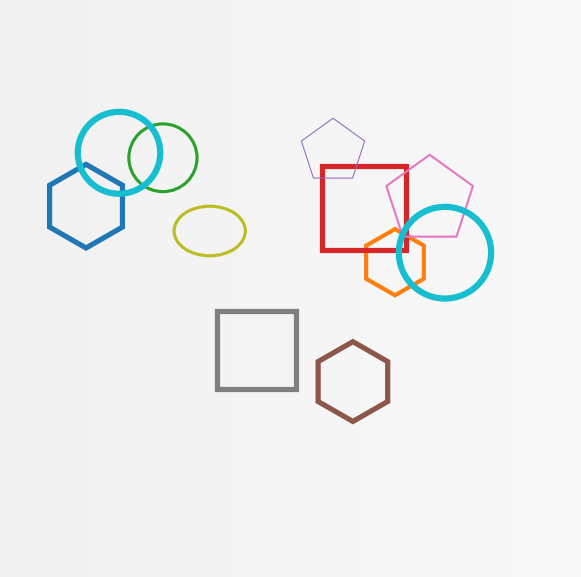[{"shape": "hexagon", "thickness": 2.5, "radius": 0.36, "center": [0.148, 0.642]}, {"shape": "hexagon", "thickness": 2, "radius": 0.29, "center": [0.68, 0.545]}, {"shape": "circle", "thickness": 1.5, "radius": 0.29, "center": [0.28, 0.726]}, {"shape": "square", "thickness": 2.5, "radius": 0.36, "center": [0.626, 0.64]}, {"shape": "pentagon", "thickness": 0.5, "radius": 0.29, "center": [0.573, 0.737]}, {"shape": "hexagon", "thickness": 2.5, "radius": 0.35, "center": [0.607, 0.338]}, {"shape": "pentagon", "thickness": 1, "radius": 0.39, "center": [0.739, 0.653]}, {"shape": "square", "thickness": 2.5, "radius": 0.34, "center": [0.441, 0.393]}, {"shape": "oval", "thickness": 1.5, "radius": 0.31, "center": [0.361, 0.599]}, {"shape": "circle", "thickness": 3, "radius": 0.35, "center": [0.205, 0.735]}, {"shape": "circle", "thickness": 3, "radius": 0.4, "center": [0.766, 0.562]}]